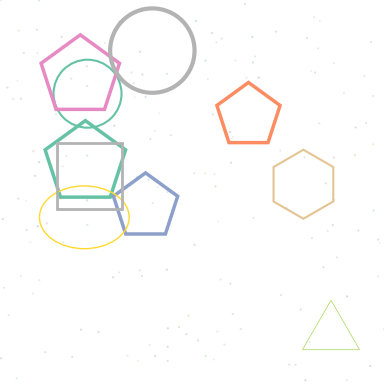[{"shape": "pentagon", "thickness": 2.5, "radius": 0.55, "center": [0.222, 0.577]}, {"shape": "circle", "thickness": 1.5, "radius": 0.44, "center": [0.227, 0.757]}, {"shape": "pentagon", "thickness": 2.5, "radius": 0.43, "center": [0.645, 0.699]}, {"shape": "pentagon", "thickness": 2.5, "radius": 0.44, "center": [0.378, 0.463]}, {"shape": "pentagon", "thickness": 2.5, "radius": 0.54, "center": [0.209, 0.802]}, {"shape": "triangle", "thickness": 0.5, "radius": 0.43, "center": [0.86, 0.134]}, {"shape": "oval", "thickness": 1, "radius": 0.58, "center": [0.219, 0.436]}, {"shape": "hexagon", "thickness": 1.5, "radius": 0.45, "center": [0.788, 0.521]}, {"shape": "circle", "thickness": 3, "radius": 0.55, "center": [0.396, 0.869]}, {"shape": "square", "thickness": 2, "radius": 0.42, "center": [0.232, 0.543]}]